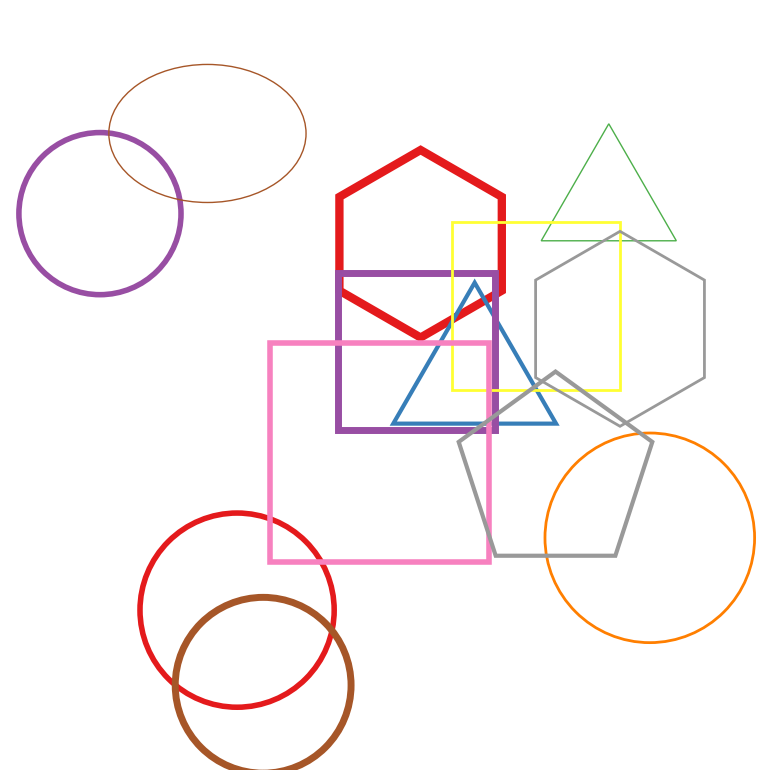[{"shape": "hexagon", "thickness": 3, "radius": 0.61, "center": [0.546, 0.683]}, {"shape": "circle", "thickness": 2, "radius": 0.63, "center": [0.308, 0.208]}, {"shape": "triangle", "thickness": 1.5, "radius": 0.61, "center": [0.616, 0.511]}, {"shape": "triangle", "thickness": 0.5, "radius": 0.51, "center": [0.791, 0.738]}, {"shape": "square", "thickness": 2.5, "radius": 0.51, "center": [0.541, 0.544]}, {"shape": "circle", "thickness": 2, "radius": 0.53, "center": [0.13, 0.723]}, {"shape": "circle", "thickness": 1, "radius": 0.68, "center": [0.844, 0.302]}, {"shape": "square", "thickness": 1, "radius": 0.55, "center": [0.696, 0.603]}, {"shape": "circle", "thickness": 2.5, "radius": 0.57, "center": [0.342, 0.11]}, {"shape": "oval", "thickness": 0.5, "radius": 0.64, "center": [0.269, 0.827]}, {"shape": "square", "thickness": 2, "radius": 0.71, "center": [0.493, 0.412]}, {"shape": "hexagon", "thickness": 1, "radius": 0.63, "center": [0.805, 0.573]}, {"shape": "pentagon", "thickness": 1.5, "radius": 0.66, "center": [0.721, 0.385]}]